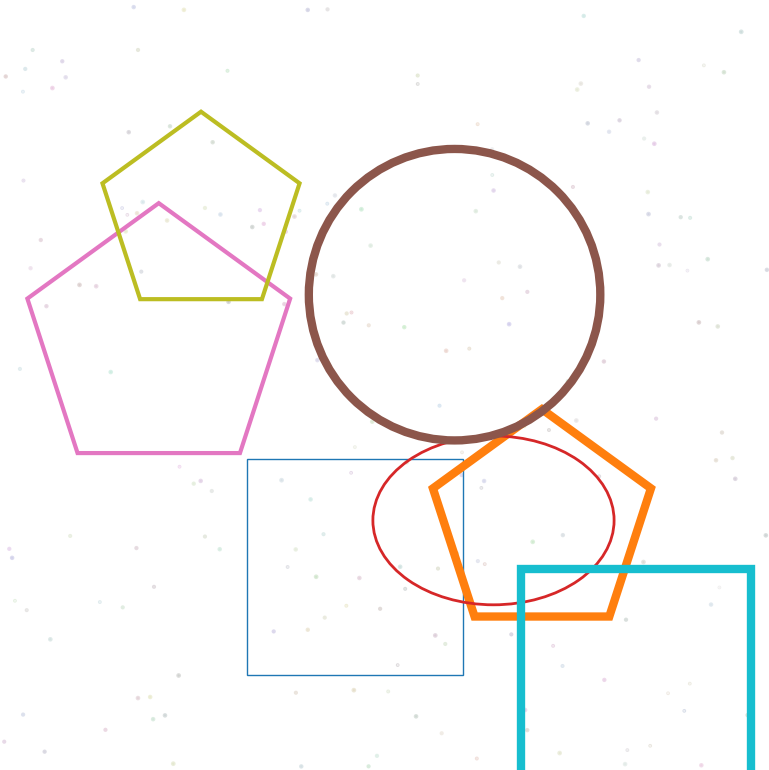[{"shape": "square", "thickness": 0.5, "radius": 0.7, "center": [0.461, 0.264]}, {"shape": "pentagon", "thickness": 3, "radius": 0.74, "center": [0.704, 0.32]}, {"shape": "oval", "thickness": 1, "radius": 0.78, "center": [0.641, 0.324]}, {"shape": "circle", "thickness": 3, "radius": 0.95, "center": [0.59, 0.617]}, {"shape": "pentagon", "thickness": 1.5, "radius": 0.9, "center": [0.206, 0.557]}, {"shape": "pentagon", "thickness": 1.5, "radius": 0.67, "center": [0.261, 0.72]}, {"shape": "square", "thickness": 3, "radius": 0.74, "center": [0.826, 0.113]}]